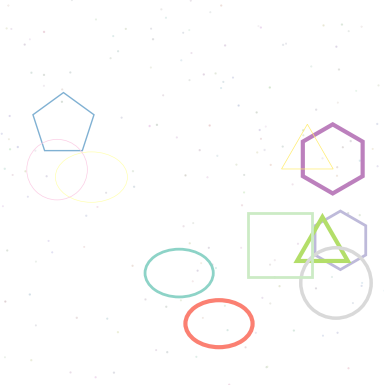[{"shape": "oval", "thickness": 2, "radius": 0.44, "center": [0.465, 0.291]}, {"shape": "oval", "thickness": 0.5, "radius": 0.47, "center": [0.237, 0.54]}, {"shape": "hexagon", "thickness": 2, "radius": 0.38, "center": [0.884, 0.376]}, {"shape": "oval", "thickness": 3, "radius": 0.44, "center": [0.569, 0.159]}, {"shape": "pentagon", "thickness": 1, "radius": 0.42, "center": [0.165, 0.676]}, {"shape": "triangle", "thickness": 3, "radius": 0.38, "center": [0.837, 0.36]}, {"shape": "circle", "thickness": 0.5, "radius": 0.39, "center": [0.148, 0.559]}, {"shape": "circle", "thickness": 2.5, "radius": 0.46, "center": [0.873, 0.265]}, {"shape": "hexagon", "thickness": 3, "radius": 0.45, "center": [0.864, 0.587]}, {"shape": "square", "thickness": 2, "radius": 0.42, "center": [0.727, 0.363]}, {"shape": "triangle", "thickness": 0.5, "radius": 0.39, "center": [0.798, 0.6]}]